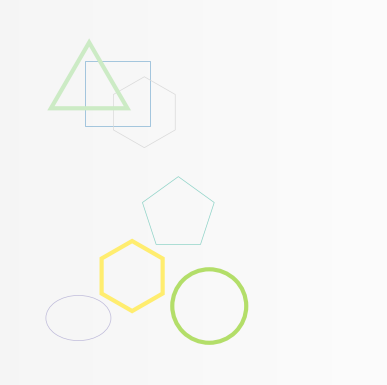[{"shape": "pentagon", "thickness": 0.5, "radius": 0.49, "center": [0.46, 0.444]}, {"shape": "oval", "thickness": 0.5, "radius": 0.42, "center": [0.202, 0.174]}, {"shape": "square", "thickness": 0.5, "radius": 0.42, "center": [0.304, 0.757]}, {"shape": "circle", "thickness": 3, "radius": 0.48, "center": [0.54, 0.205]}, {"shape": "hexagon", "thickness": 0.5, "radius": 0.46, "center": [0.372, 0.709]}, {"shape": "triangle", "thickness": 3, "radius": 0.57, "center": [0.23, 0.776]}, {"shape": "hexagon", "thickness": 3, "radius": 0.45, "center": [0.341, 0.283]}]